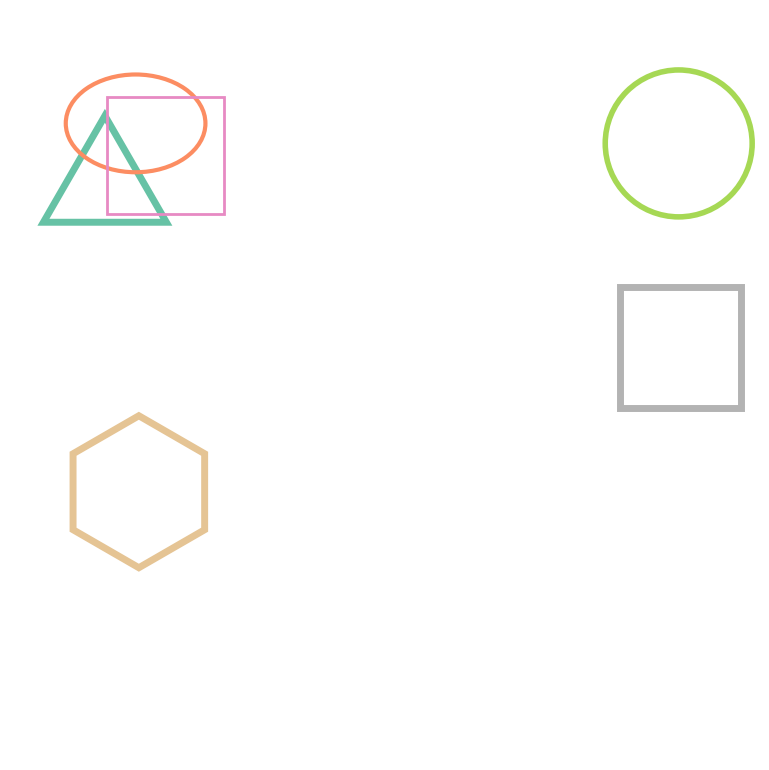[{"shape": "triangle", "thickness": 2.5, "radius": 0.46, "center": [0.136, 0.757]}, {"shape": "oval", "thickness": 1.5, "radius": 0.45, "center": [0.176, 0.84]}, {"shape": "square", "thickness": 1, "radius": 0.38, "center": [0.215, 0.798]}, {"shape": "circle", "thickness": 2, "radius": 0.48, "center": [0.881, 0.814]}, {"shape": "hexagon", "thickness": 2.5, "radius": 0.49, "center": [0.18, 0.361]}, {"shape": "square", "thickness": 2.5, "radius": 0.39, "center": [0.884, 0.549]}]